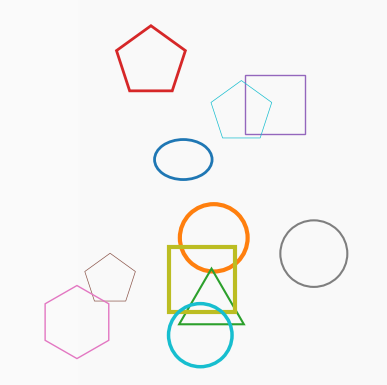[{"shape": "oval", "thickness": 2, "radius": 0.37, "center": [0.473, 0.586]}, {"shape": "circle", "thickness": 3, "radius": 0.44, "center": [0.552, 0.382]}, {"shape": "triangle", "thickness": 1.5, "radius": 0.48, "center": [0.546, 0.206]}, {"shape": "pentagon", "thickness": 2, "radius": 0.47, "center": [0.39, 0.84]}, {"shape": "square", "thickness": 1, "radius": 0.39, "center": [0.71, 0.729]}, {"shape": "pentagon", "thickness": 0.5, "radius": 0.34, "center": [0.284, 0.274]}, {"shape": "hexagon", "thickness": 1, "radius": 0.47, "center": [0.199, 0.163]}, {"shape": "circle", "thickness": 1.5, "radius": 0.43, "center": [0.81, 0.341]}, {"shape": "square", "thickness": 3, "radius": 0.43, "center": [0.521, 0.274]}, {"shape": "circle", "thickness": 2.5, "radius": 0.41, "center": [0.517, 0.129]}, {"shape": "pentagon", "thickness": 0.5, "radius": 0.41, "center": [0.623, 0.708]}]